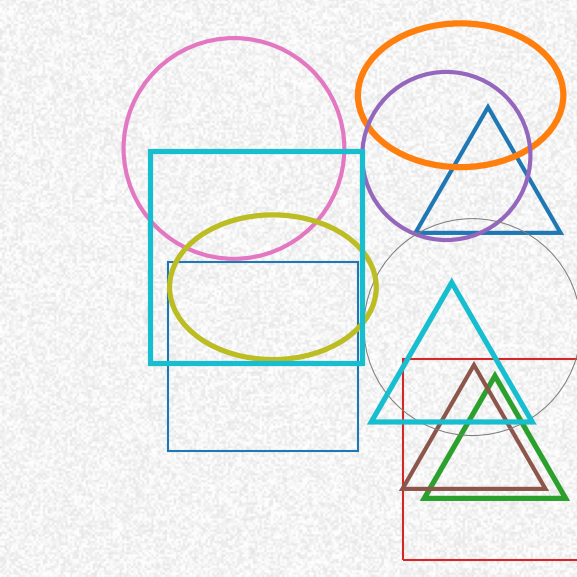[{"shape": "square", "thickness": 1, "radius": 0.82, "center": [0.456, 0.381]}, {"shape": "triangle", "thickness": 2, "radius": 0.73, "center": [0.845, 0.668]}, {"shape": "oval", "thickness": 3, "radius": 0.89, "center": [0.798, 0.834]}, {"shape": "triangle", "thickness": 2.5, "radius": 0.71, "center": [0.857, 0.207]}, {"shape": "square", "thickness": 1, "radius": 0.87, "center": [0.873, 0.203]}, {"shape": "circle", "thickness": 2, "radius": 0.73, "center": [0.773, 0.729]}, {"shape": "triangle", "thickness": 2, "radius": 0.71, "center": [0.821, 0.224]}, {"shape": "circle", "thickness": 2, "radius": 0.96, "center": [0.405, 0.742]}, {"shape": "circle", "thickness": 0.5, "radius": 0.94, "center": [0.818, 0.433]}, {"shape": "oval", "thickness": 2.5, "radius": 0.89, "center": [0.473, 0.502]}, {"shape": "triangle", "thickness": 2.5, "radius": 0.8, "center": [0.782, 0.349]}, {"shape": "square", "thickness": 2.5, "radius": 0.92, "center": [0.443, 0.554]}]